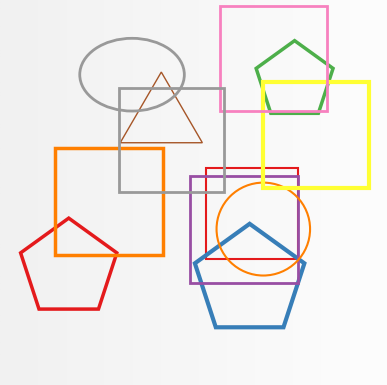[{"shape": "pentagon", "thickness": 2.5, "radius": 0.65, "center": [0.177, 0.303]}, {"shape": "square", "thickness": 1.5, "radius": 0.6, "center": [0.65, 0.445]}, {"shape": "pentagon", "thickness": 3, "radius": 0.74, "center": [0.644, 0.27]}, {"shape": "pentagon", "thickness": 2.5, "radius": 0.52, "center": [0.76, 0.79]}, {"shape": "square", "thickness": 2, "radius": 0.7, "center": [0.63, 0.404]}, {"shape": "square", "thickness": 2.5, "radius": 0.7, "center": [0.282, 0.476]}, {"shape": "circle", "thickness": 1.5, "radius": 0.6, "center": [0.68, 0.405]}, {"shape": "square", "thickness": 3, "radius": 0.69, "center": [0.816, 0.65]}, {"shape": "triangle", "thickness": 1, "radius": 0.61, "center": [0.416, 0.69]}, {"shape": "square", "thickness": 2, "radius": 0.68, "center": [0.706, 0.848]}, {"shape": "square", "thickness": 2, "radius": 0.67, "center": [0.442, 0.637]}, {"shape": "oval", "thickness": 2, "radius": 0.67, "center": [0.341, 0.806]}]